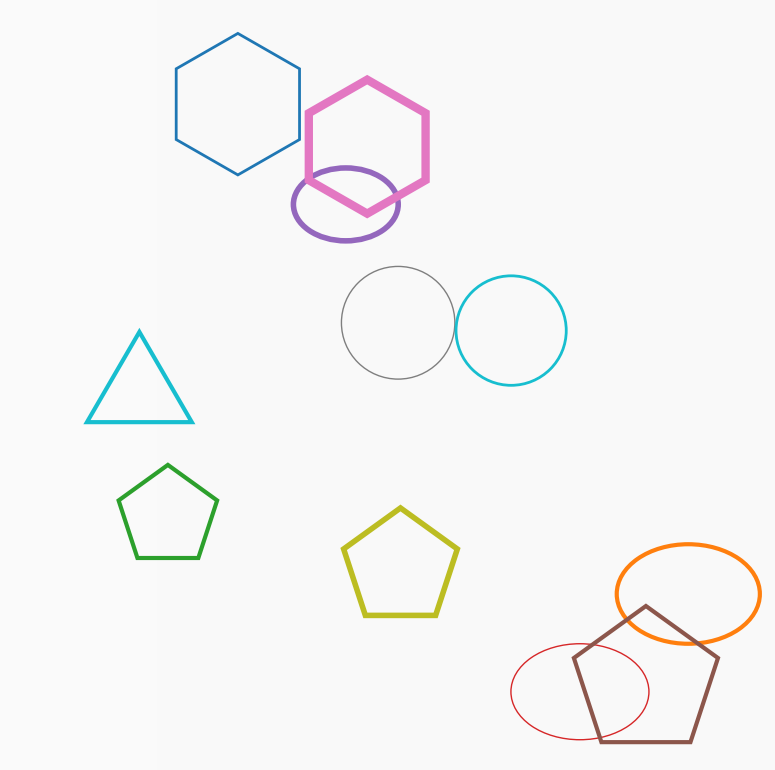[{"shape": "hexagon", "thickness": 1, "radius": 0.46, "center": [0.307, 0.865]}, {"shape": "oval", "thickness": 1.5, "radius": 0.46, "center": [0.888, 0.229]}, {"shape": "pentagon", "thickness": 1.5, "radius": 0.33, "center": [0.217, 0.329]}, {"shape": "oval", "thickness": 0.5, "radius": 0.45, "center": [0.748, 0.102]}, {"shape": "oval", "thickness": 2, "radius": 0.34, "center": [0.446, 0.735]}, {"shape": "pentagon", "thickness": 1.5, "radius": 0.49, "center": [0.833, 0.115]}, {"shape": "hexagon", "thickness": 3, "radius": 0.43, "center": [0.474, 0.81]}, {"shape": "circle", "thickness": 0.5, "radius": 0.37, "center": [0.514, 0.581]}, {"shape": "pentagon", "thickness": 2, "radius": 0.39, "center": [0.517, 0.263]}, {"shape": "triangle", "thickness": 1.5, "radius": 0.39, "center": [0.18, 0.491]}, {"shape": "circle", "thickness": 1, "radius": 0.36, "center": [0.66, 0.571]}]